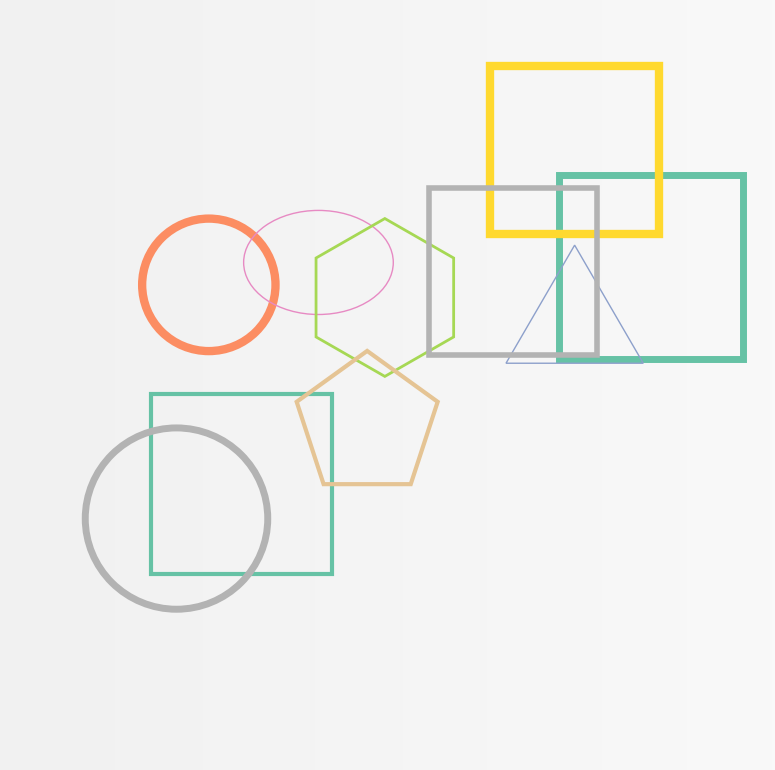[{"shape": "square", "thickness": 1.5, "radius": 0.59, "center": [0.312, 0.371]}, {"shape": "square", "thickness": 2.5, "radius": 0.59, "center": [0.84, 0.653]}, {"shape": "circle", "thickness": 3, "radius": 0.43, "center": [0.269, 0.63]}, {"shape": "triangle", "thickness": 0.5, "radius": 0.51, "center": [0.741, 0.579]}, {"shape": "oval", "thickness": 0.5, "radius": 0.48, "center": [0.411, 0.659]}, {"shape": "hexagon", "thickness": 1, "radius": 0.51, "center": [0.497, 0.614]}, {"shape": "square", "thickness": 3, "radius": 0.55, "center": [0.741, 0.806]}, {"shape": "pentagon", "thickness": 1.5, "radius": 0.48, "center": [0.474, 0.449]}, {"shape": "square", "thickness": 2, "radius": 0.54, "center": [0.662, 0.648]}, {"shape": "circle", "thickness": 2.5, "radius": 0.59, "center": [0.228, 0.327]}]